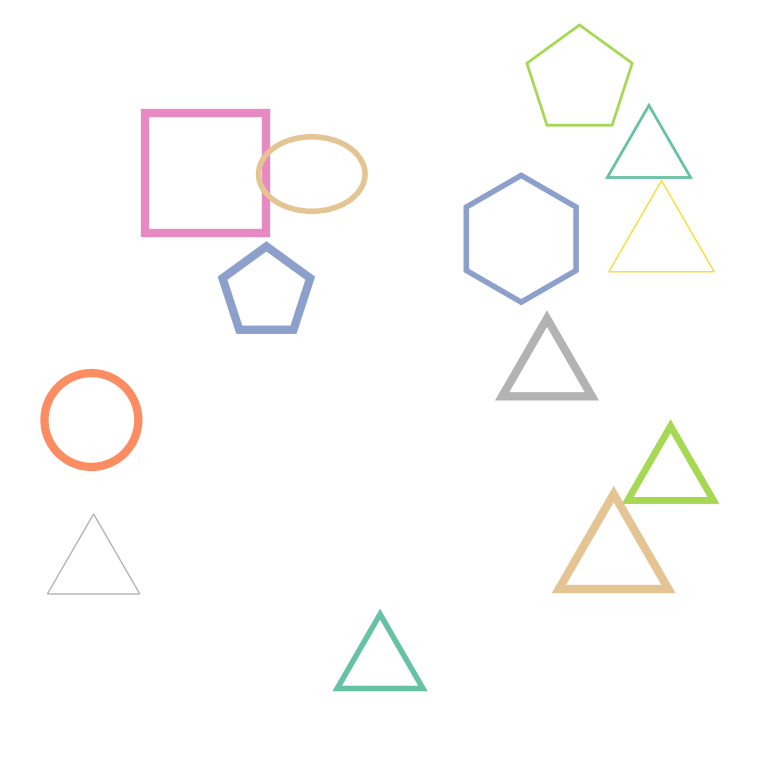[{"shape": "triangle", "thickness": 2, "radius": 0.32, "center": [0.494, 0.138]}, {"shape": "triangle", "thickness": 1, "radius": 0.31, "center": [0.843, 0.801]}, {"shape": "circle", "thickness": 3, "radius": 0.3, "center": [0.119, 0.455]}, {"shape": "pentagon", "thickness": 3, "radius": 0.3, "center": [0.346, 0.62]}, {"shape": "hexagon", "thickness": 2, "radius": 0.41, "center": [0.677, 0.69]}, {"shape": "square", "thickness": 3, "radius": 0.39, "center": [0.267, 0.775]}, {"shape": "triangle", "thickness": 2.5, "radius": 0.32, "center": [0.871, 0.382]}, {"shape": "pentagon", "thickness": 1, "radius": 0.36, "center": [0.753, 0.896]}, {"shape": "triangle", "thickness": 0.5, "radius": 0.4, "center": [0.859, 0.687]}, {"shape": "triangle", "thickness": 3, "radius": 0.41, "center": [0.797, 0.276]}, {"shape": "oval", "thickness": 2, "radius": 0.35, "center": [0.405, 0.774]}, {"shape": "triangle", "thickness": 3, "radius": 0.34, "center": [0.71, 0.519]}, {"shape": "triangle", "thickness": 0.5, "radius": 0.35, "center": [0.122, 0.263]}]